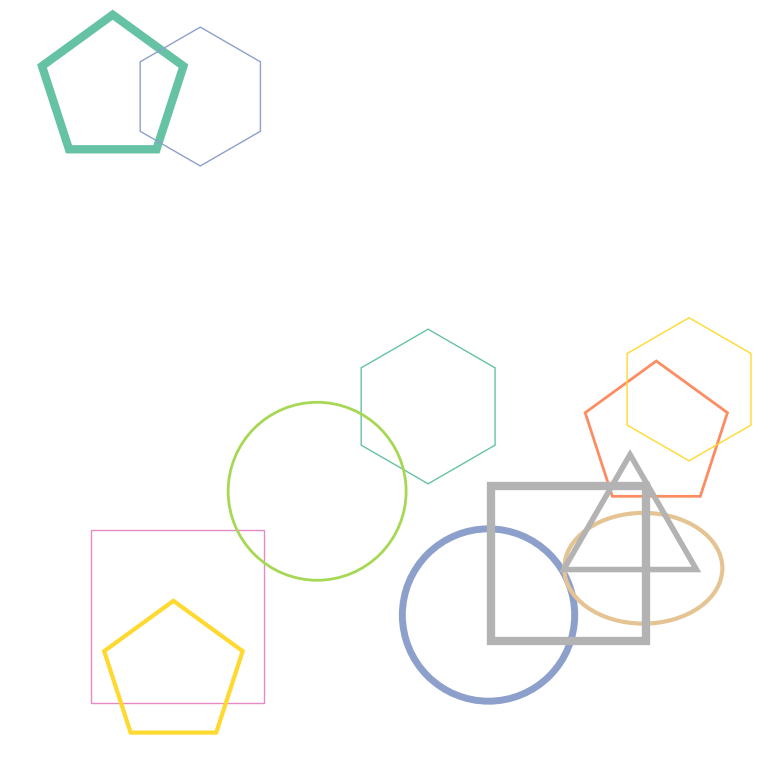[{"shape": "hexagon", "thickness": 0.5, "radius": 0.5, "center": [0.556, 0.472]}, {"shape": "pentagon", "thickness": 3, "radius": 0.48, "center": [0.146, 0.884]}, {"shape": "pentagon", "thickness": 1, "radius": 0.49, "center": [0.852, 0.434]}, {"shape": "hexagon", "thickness": 0.5, "radius": 0.45, "center": [0.26, 0.875]}, {"shape": "circle", "thickness": 2.5, "radius": 0.56, "center": [0.634, 0.201]}, {"shape": "square", "thickness": 0.5, "radius": 0.56, "center": [0.23, 0.199]}, {"shape": "circle", "thickness": 1, "radius": 0.58, "center": [0.412, 0.362]}, {"shape": "hexagon", "thickness": 0.5, "radius": 0.46, "center": [0.895, 0.494]}, {"shape": "pentagon", "thickness": 1.5, "radius": 0.47, "center": [0.225, 0.125]}, {"shape": "oval", "thickness": 1.5, "radius": 0.51, "center": [0.835, 0.262]}, {"shape": "triangle", "thickness": 2, "radius": 0.5, "center": [0.818, 0.31]}, {"shape": "square", "thickness": 3, "radius": 0.5, "center": [0.739, 0.268]}]